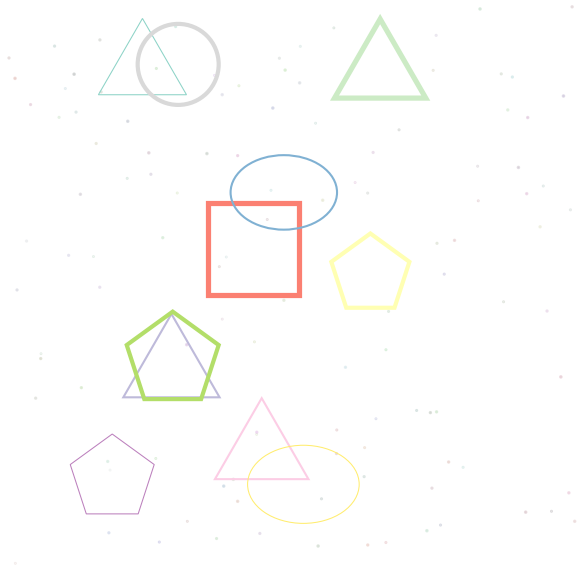[{"shape": "triangle", "thickness": 0.5, "radius": 0.44, "center": [0.247, 0.879]}, {"shape": "pentagon", "thickness": 2, "radius": 0.36, "center": [0.641, 0.524]}, {"shape": "triangle", "thickness": 1, "radius": 0.48, "center": [0.297, 0.359]}, {"shape": "square", "thickness": 2.5, "radius": 0.4, "center": [0.439, 0.567]}, {"shape": "oval", "thickness": 1, "radius": 0.46, "center": [0.491, 0.666]}, {"shape": "pentagon", "thickness": 2, "radius": 0.42, "center": [0.299, 0.376]}, {"shape": "triangle", "thickness": 1, "radius": 0.47, "center": [0.453, 0.216]}, {"shape": "circle", "thickness": 2, "radius": 0.35, "center": [0.309, 0.888]}, {"shape": "pentagon", "thickness": 0.5, "radius": 0.38, "center": [0.194, 0.171]}, {"shape": "triangle", "thickness": 2.5, "radius": 0.46, "center": [0.658, 0.875]}, {"shape": "oval", "thickness": 0.5, "radius": 0.48, "center": [0.525, 0.16]}]